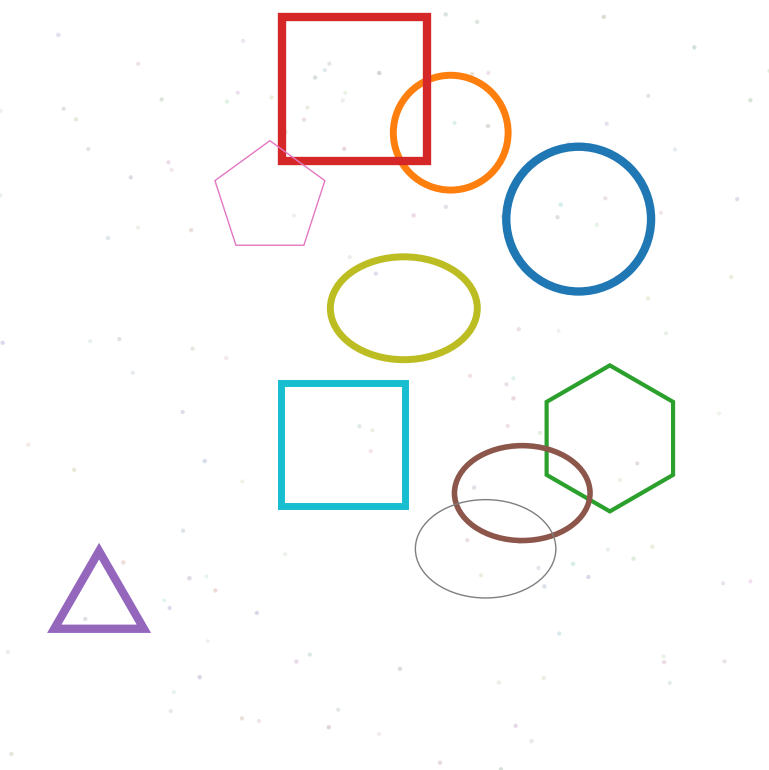[{"shape": "circle", "thickness": 3, "radius": 0.47, "center": [0.752, 0.715]}, {"shape": "circle", "thickness": 2.5, "radius": 0.37, "center": [0.585, 0.828]}, {"shape": "hexagon", "thickness": 1.5, "radius": 0.47, "center": [0.792, 0.431]}, {"shape": "square", "thickness": 3, "radius": 0.47, "center": [0.461, 0.884]}, {"shape": "triangle", "thickness": 3, "radius": 0.34, "center": [0.129, 0.217]}, {"shape": "oval", "thickness": 2, "radius": 0.44, "center": [0.678, 0.36]}, {"shape": "pentagon", "thickness": 0.5, "radius": 0.38, "center": [0.351, 0.742]}, {"shape": "oval", "thickness": 0.5, "radius": 0.46, "center": [0.631, 0.287]}, {"shape": "oval", "thickness": 2.5, "radius": 0.48, "center": [0.524, 0.6]}, {"shape": "square", "thickness": 2.5, "radius": 0.4, "center": [0.446, 0.423]}]